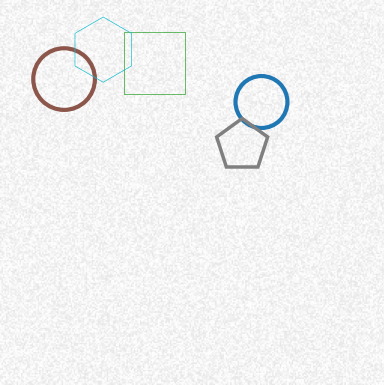[{"shape": "circle", "thickness": 3, "radius": 0.34, "center": [0.679, 0.735]}, {"shape": "square", "thickness": 0.5, "radius": 0.4, "center": [0.402, 0.837]}, {"shape": "circle", "thickness": 3, "radius": 0.4, "center": [0.166, 0.795]}, {"shape": "pentagon", "thickness": 2.5, "radius": 0.35, "center": [0.629, 0.623]}, {"shape": "hexagon", "thickness": 0.5, "radius": 0.42, "center": [0.268, 0.871]}]